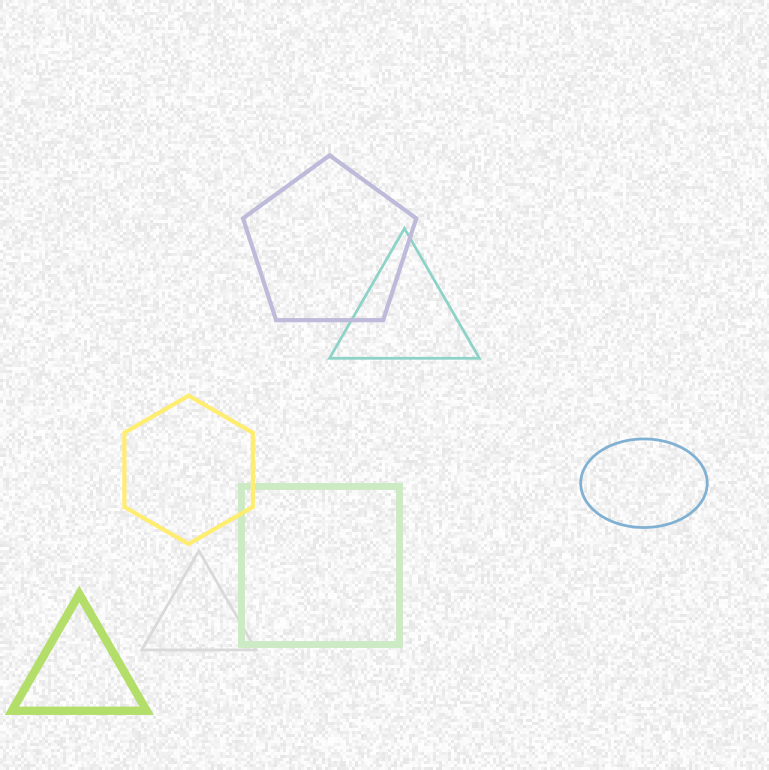[{"shape": "triangle", "thickness": 1, "radius": 0.56, "center": [0.525, 0.591]}, {"shape": "pentagon", "thickness": 1.5, "radius": 0.59, "center": [0.428, 0.68]}, {"shape": "oval", "thickness": 1, "radius": 0.41, "center": [0.836, 0.372]}, {"shape": "triangle", "thickness": 3, "radius": 0.51, "center": [0.103, 0.127]}, {"shape": "triangle", "thickness": 1, "radius": 0.43, "center": [0.258, 0.199]}, {"shape": "square", "thickness": 2.5, "radius": 0.51, "center": [0.415, 0.266]}, {"shape": "hexagon", "thickness": 1.5, "radius": 0.48, "center": [0.245, 0.39]}]